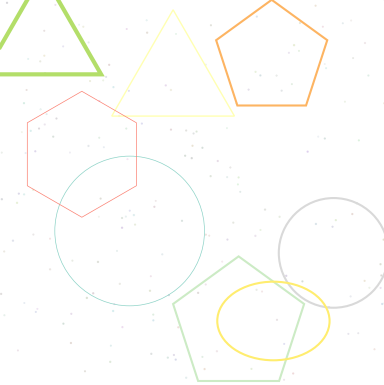[{"shape": "circle", "thickness": 0.5, "radius": 0.97, "center": [0.337, 0.4]}, {"shape": "triangle", "thickness": 1, "radius": 0.92, "center": [0.45, 0.79]}, {"shape": "hexagon", "thickness": 0.5, "radius": 0.82, "center": [0.213, 0.599]}, {"shape": "pentagon", "thickness": 1.5, "radius": 0.76, "center": [0.706, 0.849]}, {"shape": "triangle", "thickness": 3, "radius": 0.88, "center": [0.111, 0.895]}, {"shape": "circle", "thickness": 1.5, "radius": 0.71, "center": [0.867, 0.343]}, {"shape": "pentagon", "thickness": 1.5, "radius": 0.89, "center": [0.62, 0.155]}, {"shape": "oval", "thickness": 1.5, "radius": 0.73, "center": [0.71, 0.166]}]